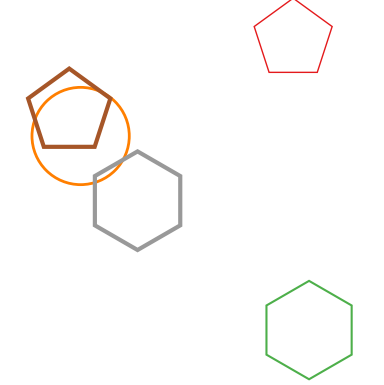[{"shape": "pentagon", "thickness": 1, "radius": 0.53, "center": [0.761, 0.898]}, {"shape": "hexagon", "thickness": 1.5, "radius": 0.64, "center": [0.803, 0.143]}, {"shape": "circle", "thickness": 2, "radius": 0.63, "center": [0.209, 0.647]}, {"shape": "pentagon", "thickness": 3, "radius": 0.56, "center": [0.18, 0.71]}, {"shape": "hexagon", "thickness": 3, "radius": 0.64, "center": [0.357, 0.479]}]